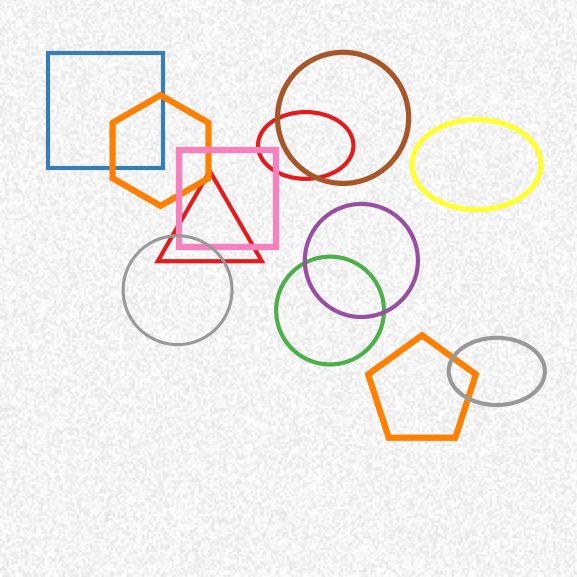[{"shape": "triangle", "thickness": 2, "radius": 0.52, "center": [0.363, 0.599]}, {"shape": "oval", "thickness": 2, "radius": 0.41, "center": [0.529, 0.747]}, {"shape": "square", "thickness": 2, "radius": 0.5, "center": [0.182, 0.807]}, {"shape": "circle", "thickness": 2, "radius": 0.47, "center": [0.572, 0.461]}, {"shape": "circle", "thickness": 2, "radius": 0.49, "center": [0.626, 0.548]}, {"shape": "hexagon", "thickness": 3, "radius": 0.48, "center": [0.278, 0.739]}, {"shape": "pentagon", "thickness": 3, "radius": 0.49, "center": [0.731, 0.321]}, {"shape": "oval", "thickness": 2.5, "radius": 0.56, "center": [0.825, 0.714]}, {"shape": "circle", "thickness": 2.5, "radius": 0.57, "center": [0.594, 0.795]}, {"shape": "square", "thickness": 3, "radius": 0.42, "center": [0.394, 0.655]}, {"shape": "oval", "thickness": 2, "radius": 0.42, "center": [0.86, 0.356]}, {"shape": "circle", "thickness": 1.5, "radius": 0.47, "center": [0.307, 0.497]}]